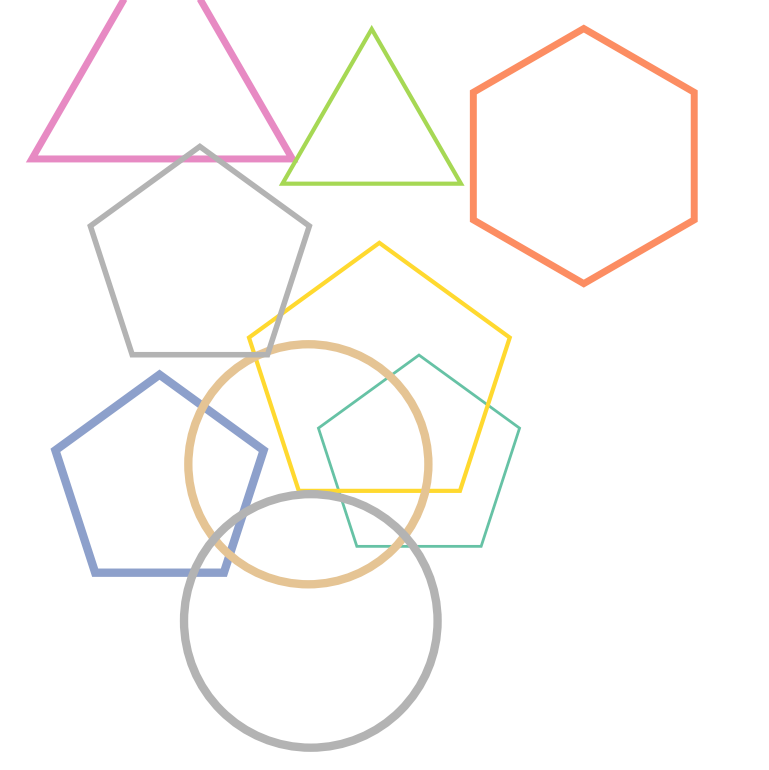[{"shape": "pentagon", "thickness": 1, "radius": 0.69, "center": [0.544, 0.402]}, {"shape": "hexagon", "thickness": 2.5, "radius": 0.83, "center": [0.758, 0.797]}, {"shape": "pentagon", "thickness": 3, "radius": 0.71, "center": [0.207, 0.371]}, {"shape": "triangle", "thickness": 2.5, "radius": 0.98, "center": [0.211, 0.891]}, {"shape": "triangle", "thickness": 1.5, "radius": 0.67, "center": [0.483, 0.828]}, {"shape": "pentagon", "thickness": 1.5, "radius": 0.89, "center": [0.493, 0.507]}, {"shape": "circle", "thickness": 3, "radius": 0.78, "center": [0.4, 0.397]}, {"shape": "pentagon", "thickness": 2, "radius": 0.75, "center": [0.26, 0.66]}, {"shape": "circle", "thickness": 3, "radius": 0.82, "center": [0.404, 0.194]}]